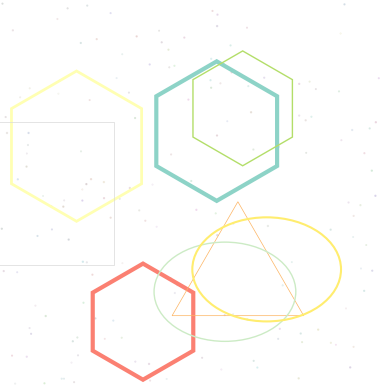[{"shape": "hexagon", "thickness": 3, "radius": 0.91, "center": [0.563, 0.659]}, {"shape": "hexagon", "thickness": 2, "radius": 0.98, "center": [0.199, 0.62]}, {"shape": "hexagon", "thickness": 3, "radius": 0.75, "center": [0.371, 0.165]}, {"shape": "triangle", "thickness": 0.5, "radius": 0.99, "center": [0.618, 0.279]}, {"shape": "hexagon", "thickness": 1, "radius": 0.75, "center": [0.63, 0.719]}, {"shape": "square", "thickness": 0.5, "radius": 0.93, "center": [0.111, 0.496]}, {"shape": "oval", "thickness": 1, "radius": 0.92, "center": [0.584, 0.242]}, {"shape": "oval", "thickness": 1.5, "radius": 0.97, "center": [0.693, 0.3]}]